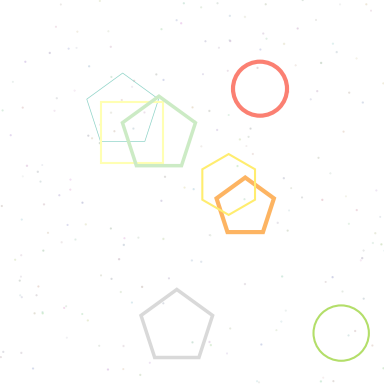[{"shape": "pentagon", "thickness": 0.5, "radius": 0.49, "center": [0.319, 0.712]}, {"shape": "square", "thickness": 1.5, "radius": 0.4, "center": [0.342, 0.656]}, {"shape": "circle", "thickness": 3, "radius": 0.35, "center": [0.675, 0.77]}, {"shape": "pentagon", "thickness": 3, "radius": 0.39, "center": [0.637, 0.461]}, {"shape": "circle", "thickness": 1.5, "radius": 0.36, "center": [0.886, 0.135]}, {"shape": "pentagon", "thickness": 2.5, "radius": 0.49, "center": [0.459, 0.15]}, {"shape": "pentagon", "thickness": 2.5, "radius": 0.5, "center": [0.413, 0.65]}, {"shape": "hexagon", "thickness": 1.5, "radius": 0.4, "center": [0.594, 0.521]}]